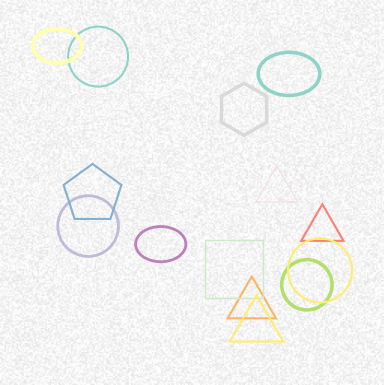[{"shape": "circle", "thickness": 1.5, "radius": 0.39, "center": [0.255, 0.853]}, {"shape": "oval", "thickness": 2.5, "radius": 0.4, "center": [0.751, 0.808]}, {"shape": "oval", "thickness": 3, "radius": 0.32, "center": [0.148, 0.881]}, {"shape": "circle", "thickness": 2, "radius": 0.39, "center": [0.229, 0.413]}, {"shape": "triangle", "thickness": 1.5, "radius": 0.32, "center": [0.837, 0.406]}, {"shape": "pentagon", "thickness": 1.5, "radius": 0.4, "center": [0.24, 0.495]}, {"shape": "triangle", "thickness": 1.5, "radius": 0.36, "center": [0.654, 0.209]}, {"shape": "circle", "thickness": 2.5, "radius": 0.33, "center": [0.797, 0.26]}, {"shape": "triangle", "thickness": 0.5, "radius": 0.31, "center": [0.719, 0.507]}, {"shape": "hexagon", "thickness": 2.5, "radius": 0.34, "center": [0.634, 0.716]}, {"shape": "oval", "thickness": 2, "radius": 0.33, "center": [0.418, 0.366]}, {"shape": "square", "thickness": 1, "radius": 0.38, "center": [0.608, 0.302]}, {"shape": "circle", "thickness": 1.5, "radius": 0.42, "center": [0.831, 0.298]}, {"shape": "triangle", "thickness": 1.5, "radius": 0.4, "center": [0.666, 0.153]}]